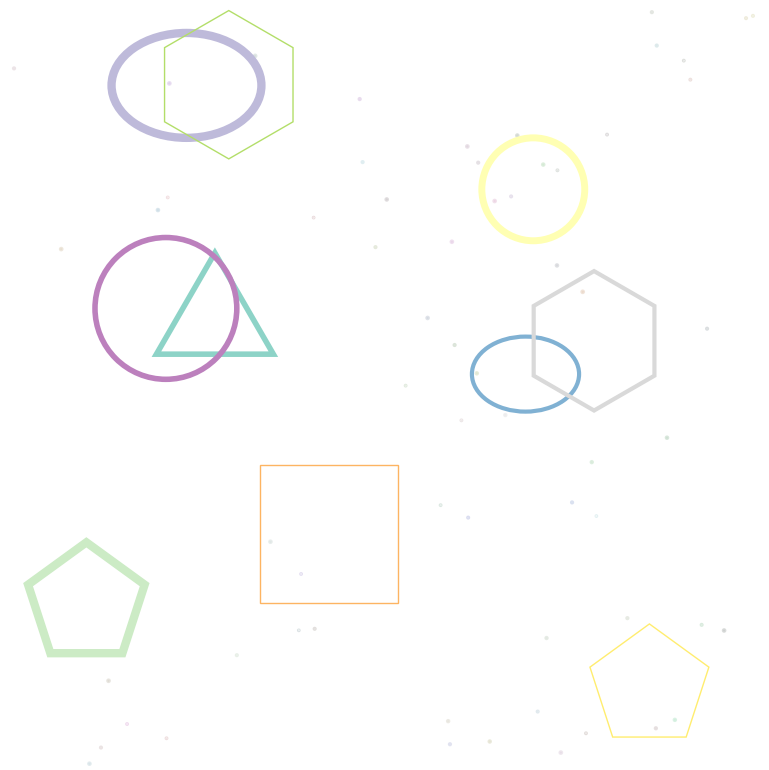[{"shape": "triangle", "thickness": 2, "radius": 0.44, "center": [0.279, 0.584]}, {"shape": "circle", "thickness": 2.5, "radius": 0.33, "center": [0.693, 0.754]}, {"shape": "oval", "thickness": 3, "radius": 0.49, "center": [0.242, 0.889]}, {"shape": "oval", "thickness": 1.5, "radius": 0.35, "center": [0.682, 0.514]}, {"shape": "square", "thickness": 0.5, "radius": 0.45, "center": [0.427, 0.307]}, {"shape": "hexagon", "thickness": 0.5, "radius": 0.48, "center": [0.297, 0.89]}, {"shape": "hexagon", "thickness": 1.5, "radius": 0.45, "center": [0.772, 0.557]}, {"shape": "circle", "thickness": 2, "radius": 0.46, "center": [0.215, 0.599]}, {"shape": "pentagon", "thickness": 3, "radius": 0.4, "center": [0.112, 0.216]}, {"shape": "pentagon", "thickness": 0.5, "radius": 0.41, "center": [0.843, 0.108]}]